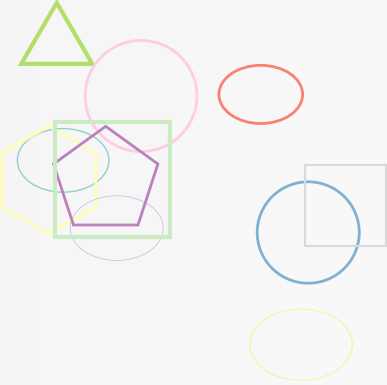[{"shape": "oval", "thickness": 1, "radius": 0.59, "center": [0.163, 0.583]}, {"shape": "hexagon", "thickness": 2, "radius": 0.7, "center": [0.127, 0.533]}, {"shape": "oval", "thickness": 0.5, "radius": 0.6, "center": [0.301, 0.407]}, {"shape": "oval", "thickness": 2, "radius": 0.54, "center": [0.673, 0.755]}, {"shape": "circle", "thickness": 2, "radius": 0.66, "center": [0.795, 0.396]}, {"shape": "triangle", "thickness": 3, "radius": 0.53, "center": [0.146, 0.887]}, {"shape": "circle", "thickness": 2, "radius": 0.72, "center": [0.364, 0.751]}, {"shape": "square", "thickness": 1.5, "radius": 0.52, "center": [0.891, 0.467]}, {"shape": "pentagon", "thickness": 2, "radius": 0.71, "center": [0.273, 0.53]}, {"shape": "square", "thickness": 3, "radius": 0.75, "center": [0.291, 0.535]}, {"shape": "oval", "thickness": 0.5, "radius": 0.66, "center": [0.777, 0.105]}]